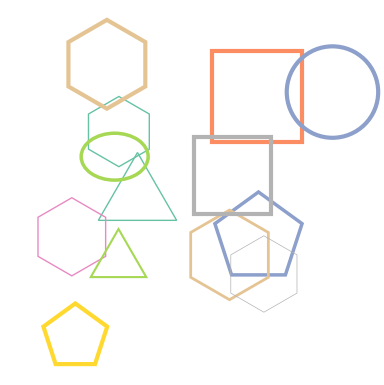[{"shape": "triangle", "thickness": 1, "radius": 0.59, "center": [0.357, 0.486]}, {"shape": "hexagon", "thickness": 1, "radius": 0.46, "center": [0.309, 0.658]}, {"shape": "square", "thickness": 3, "radius": 0.59, "center": [0.668, 0.749]}, {"shape": "pentagon", "thickness": 2.5, "radius": 0.6, "center": [0.671, 0.382]}, {"shape": "circle", "thickness": 3, "radius": 0.59, "center": [0.864, 0.761]}, {"shape": "hexagon", "thickness": 1, "radius": 0.51, "center": [0.187, 0.385]}, {"shape": "oval", "thickness": 2.5, "radius": 0.44, "center": [0.298, 0.593]}, {"shape": "triangle", "thickness": 1.5, "radius": 0.42, "center": [0.308, 0.322]}, {"shape": "pentagon", "thickness": 3, "radius": 0.44, "center": [0.196, 0.125]}, {"shape": "hexagon", "thickness": 2, "radius": 0.58, "center": [0.596, 0.338]}, {"shape": "hexagon", "thickness": 3, "radius": 0.58, "center": [0.278, 0.833]}, {"shape": "hexagon", "thickness": 0.5, "radius": 0.5, "center": [0.685, 0.288]}, {"shape": "square", "thickness": 3, "radius": 0.5, "center": [0.604, 0.544]}]